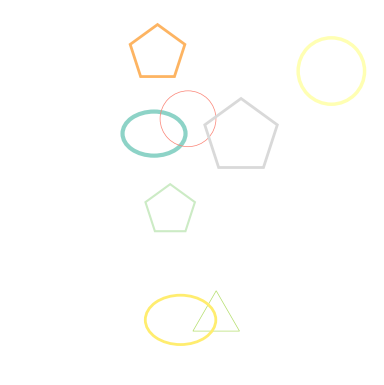[{"shape": "oval", "thickness": 3, "radius": 0.41, "center": [0.4, 0.653]}, {"shape": "circle", "thickness": 2.5, "radius": 0.43, "center": [0.861, 0.816]}, {"shape": "circle", "thickness": 0.5, "radius": 0.36, "center": [0.488, 0.692]}, {"shape": "pentagon", "thickness": 2, "radius": 0.37, "center": [0.409, 0.862]}, {"shape": "triangle", "thickness": 0.5, "radius": 0.35, "center": [0.562, 0.175]}, {"shape": "pentagon", "thickness": 2, "radius": 0.5, "center": [0.626, 0.645]}, {"shape": "pentagon", "thickness": 1.5, "radius": 0.34, "center": [0.442, 0.454]}, {"shape": "oval", "thickness": 2, "radius": 0.46, "center": [0.469, 0.169]}]